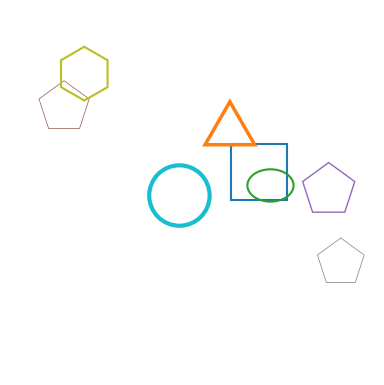[{"shape": "square", "thickness": 1.5, "radius": 0.36, "center": [0.673, 0.553]}, {"shape": "triangle", "thickness": 2.5, "radius": 0.37, "center": [0.597, 0.661]}, {"shape": "oval", "thickness": 1.5, "radius": 0.3, "center": [0.703, 0.518]}, {"shape": "pentagon", "thickness": 1, "radius": 0.36, "center": [0.854, 0.506]}, {"shape": "pentagon", "thickness": 0.5, "radius": 0.34, "center": [0.166, 0.722]}, {"shape": "pentagon", "thickness": 0.5, "radius": 0.32, "center": [0.885, 0.318]}, {"shape": "hexagon", "thickness": 1.5, "radius": 0.35, "center": [0.219, 0.809]}, {"shape": "circle", "thickness": 3, "radius": 0.39, "center": [0.466, 0.492]}]